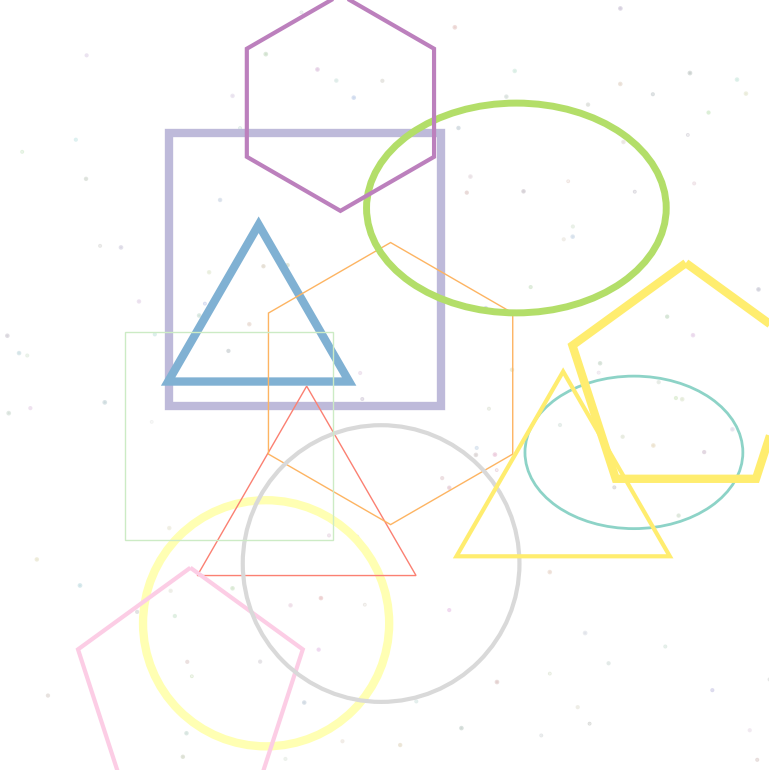[{"shape": "oval", "thickness": 1, "radius": 0.71, "center": [0.823, 0.413]}, {"shape": "circle", "thickness": 3, "radius": 0.8, "center": [0.346, 0.191]}, {"shape": "square", "thickness": 3, "radius": 0.88, "center": [0.396, 0.65]}, {"shape": "triangle", "thickness": 0.5, "radius": 0.82, "center": [0.398, 0.335]}, {"shape": "triangle", "thickness": 3, "radius": 0.68, "center": [0.336, 0.572]}, {"shape": "hexagon", "thickness": 0.5, "radius": 0.92, "center": [0.507, 0.502]}, {"shape": "oval", "thickness": 2.5, "radius": 0.97, "center": [0.671, 0.73]}, {"shape": "pentagon", "thickness": 1.5, "radius": 0.77, "center": [0.247, 0.109]}, {"shape": "circle", "thickness": 1.5, "radius": 0.9, "center": [0.495, 0.268]}, {"shape": "hexagon", "thickness": 1.5, "radius": 0.7, "center": [0.442, 0.867]}, {"shape": "square", "thickness": 0.5, "radius": 0.68, "center": [0.297, 0.433]}, {"shape": "pentagon", "thickness": 3, "radius": 0.77, "center": [0.891, 0.504]}, {"shape": "triangle", "thickness": 1.5, "radius": 0.8, "center": [0.731, 0.358]}]